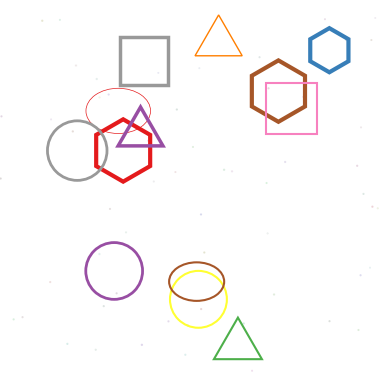[{"shape": "hexagon", "thickness": 3, "radius": 0.4, "center": [0.32, 0.609]}, {"shape": "oval", "thickness": 0.5, "radius": 0.42, "center": [0.307, 0.712]}, {"shape": "hexagon", "thickness": 3, "radius": 0.29, "center": [0.855, 0.87]}, {"shape": "triangle", "thickness": 1.5, "radius": 0.36, "center": [0.618, 0.103]}, {"shape": "triangle", "thickness": 2.5, "radius": 0.34, "center": [0.365, 0.655]}, {"shape": "circle", "thickness": 2, "radius": 0.37, "center": [0.297, 0.296]}, {"shape": "triangle", "thickness": 1, "radius": 0.35, "center": [0.568, 0.89]}, {"shape": "circle", "thickness": 1.5, "radius": 0.37, "center": [0.515, 0.223]}, {"shape": "oval", "thickness": 1.5, "radius": 0.36, "center": [0.511, 0.269]}, {"shape": "hexagon", "thickness": 3, "radius": 0.4, "center": [0.723, 0.763]}, {"shape": "square", "thickness": 1.5, "radius": 0.33, "center": [0.757, 0.719]}, {"shape": "square", "thickness": 2.5, "radius": 0.31, "center": [0.374, 0.842]}, {"shape": "circle", "thickness": 2, "radius": 0.39, "center": [0.201, 0.609]}]